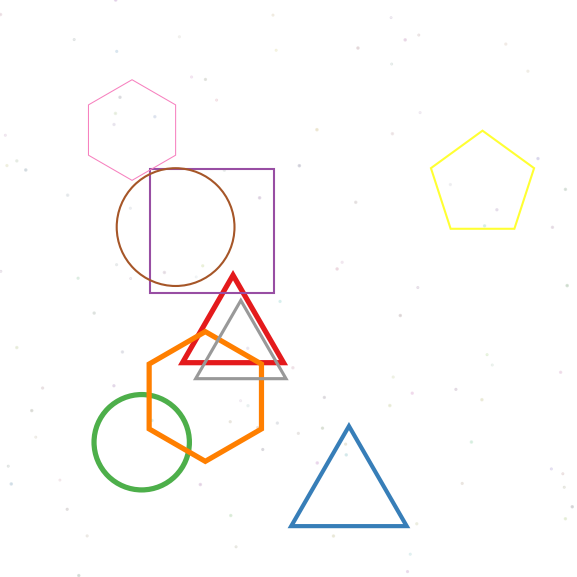[{"shape": "triangle", "thickness": 2.5, "radius": 0.51, "center": [0.404, 0.422]}, {"shape": "triangle", "thickness": 2, "radius": 0.58, "center": [0.604, 0.146]}, {"shape": "circle", "thickness": 2.5, "radius": 0.41, "center": [0.245, 0.233]}, {"shape": "square", "thickness": 1, "radius": 0.54, "center": [0.367, 0.6]}, {"shape": "hexagon", "thickness": 2.5, "radius": 0.56, "center": [0.356, 0.313]}, {"shape": "pentagon", "thickness": 1, "radius": 0.47, "center": [0.836, 0.679]}, {"shape": "circle", "thickness": 1, "radius": 0.51, "center": [0.304, 0.606]}, {"shape": "hexagon", "thickness": 0.5, "radius": 0.44, "center": [0.229, 0.774]}, {"shape": "triangle", "thickness": 1.5, "radius": 0.45, "center": [0.417, 0.389]}]